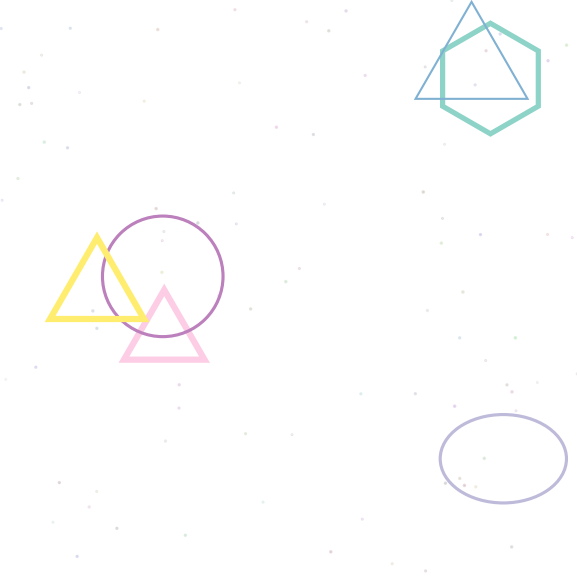[{"shape": "hexagon", "thickness": 2.5, "radius": 0.48, "center": [0.849, 0.863]}, {"shape": "oval", "thickness": 1.5, "radius": 0.55, "center": [0.872, 0.205]}, {"shape": "triangle", "thickness": 1, "radius": 0.56, "center": [0.817, 0.884]}, {"shape": "triangle", "thickness": 3, "radius": 0.4, "center": [0.284, 0.417]}, {"shape": "circle", "thickness": 1.5, "radius": 0.52, "center": [0.282, 0.521]}, {"shape": "triangle", "thickness": 3, "radius": 0.47, "center": [0.168, 0.494]}]